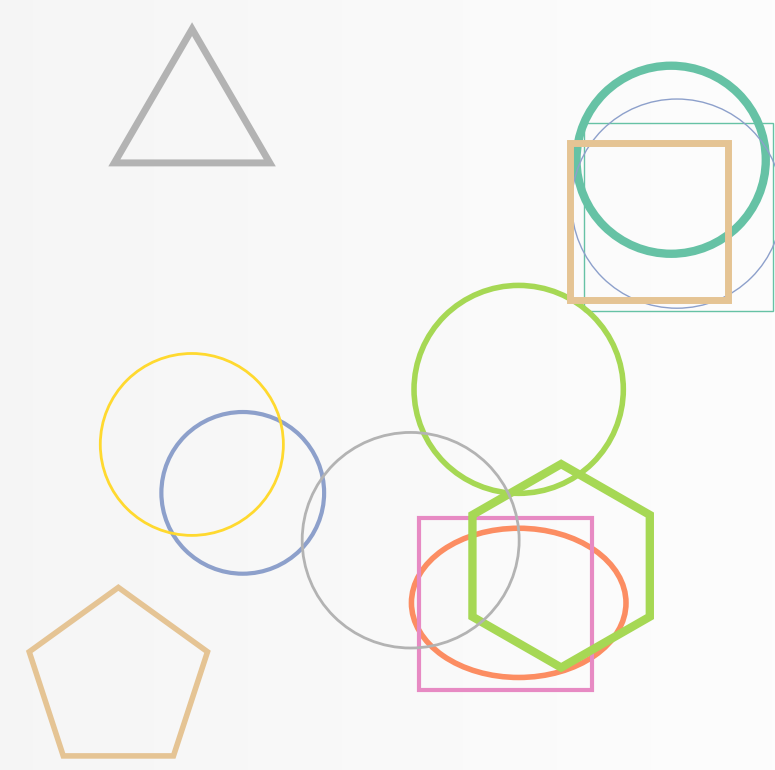[{"shape": "square", "thickness": 0.5, "radius": 0.61, "center": [0.875, 0.718]}, {"shape": "circle", "thickness": 3, "radius": 0.61, "center": [0.866, 0.793]}, {"shape": "oval", "thickness": 2, "radius": 0.69, "center": [0.669, 0.217]}, {"shape": "circle", "thickness": 0.5, "radius": 0.68, "center": [0.873, 0.736]}, {"shape": "circle", "thickness": 1.5, "radius": 0.52, "center": [0.313, 0.36]}, {"shape": "square", "thickness": 1.5, "radius": 0.56, "center": [0.652, 0.215]}, {"shape": "hexagon", "thickness": 3, "radius": 0.66, "center": [0.724, 0.265]}, {"shape": "circle", "thickness": 2, "radius": 0.68, "center": [0.669, 0.494]}, {"shape": "circle", "thickness": 1, "radius": 0.59, "center": [0.248, 0.423]}, {"shape": "pentagon", "thickness": 2, "radius": 0.6, "center": [0.153, 0.116]}, {"shape": "square", "thickness": 2.5, "radius": 0.51, "center": [0.837, 0.713]}, {"shape": "circle", "thickness": 1, "radius": 0.7, "center": [0.53, 0.298]}, {"shape": "triangle", "thickness": 2.5, "radius": 0.58, "center": [0.248, 0.846]}]